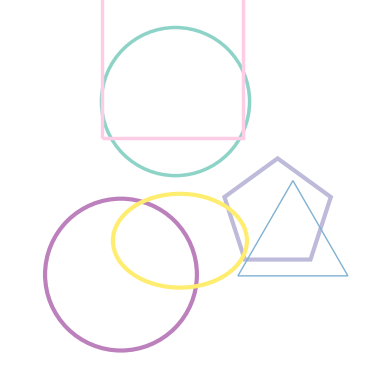[{"shape": "circle", "thickness": 2.5, "radius": 0.96, "center": [0.456, 0.736]}, {"shape": "pentagon", "thickness": 3, "radius": 0.73, "center": [0.721, 0.443]}, {"shape": "triangle", "thickness": 1, "radius": 0.82, "center": [0.761, 0.366]}, {"shape": "square", "thickness": 2.5, "radius": 0.92, "center": [0.447, 0.826]}, {"shape": "circle", "thickness": 3, "radius": 0.99, "center": [0.314, 0.287]}, {"shape": "oval", "thickness": 3, "radius": 0.87, "center": [0.467, 0.375]}]